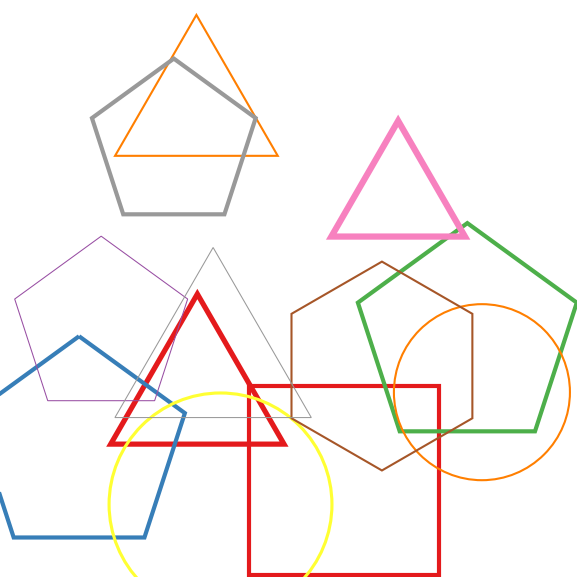[{"shape": "triangle", "thickness": 2.5, "radius": 0.87, "center": [0.342, 0.317]}, {"shape": "square", "thickness": 2, "radius": 0.82, "center": [0.596, 0.168]}, {"shape": "pentagon", "thickness": 2, "radius": 0.96, "center": [0.137, 0.224]}, {"shape": "pentagon", "thickness": 2, "radius": 1.0, "center": [0.809, 0.413]}, {"shape": "pentagon", "thickness": 0.5, "radius": 0.79, "center": [0.175, 0.433]}, {"shape": "circle", "thickness": 1, "radius": 0.76, "center": [0.834, 0.32]}, {"shape": "triangle", "thickness": 1, "radius": 0.81, "center": [0.34, 0.811]}, {"shape": "circle", "thickness": 1.5, "radius": 0.96, "center": [0.382, 0.126]}, {"shape": "hexagon", "thickness": 1, "radius": 0.9, "center": [0.661, 0.365]}, {"shape": "triangle", "thickness": 3, "radius": 0.67, "center": [0.689, 0.656]}, {"shape": "pentagon", "thickness": 2, "radius": 0.75, "center": [0.301, 0.749]}, {"shape": "triangle", "thickness": 0.5, "radius": 0.98, "center": [0.369, 0.374]}]